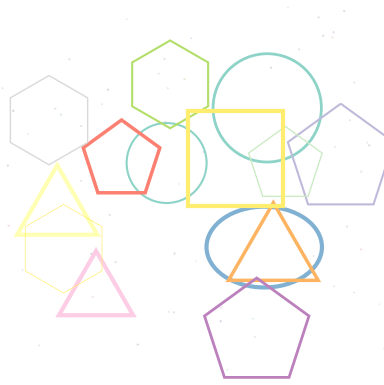[{"shape": "circle", "thickness": 2, "radius": 0.7, "center": [0.694, 0.72]}, {"shape": "circle", "thickness": 1.5, "radius": 0.52, "center": [0.433, 0.577]}, {"shape": "triangle", "thickness": 3, "radius": 0.6, "center": [0.149, 0.45]}, {"shape": "pentagon", "thickness": 1.5, "radius": 0.72, "center": [0.885, 0.586]}, {"shape": "pentagon", "thickness": 2.5, "radius": 0.52, "center": [0.316, 0.584]}, {"shape": "oval", "thickness": 3, "radius": 0.75, "center": [0.686, 0.358]}, {"shape": "triangle", "thickness": 2.5, "radius": 0.67, "center": [0.71, 0.339]}, {"shape": "hexagon", "thickness": 1.5, "radius": 0.57, "center": [0.442, 0.781]}, {"shape": "triangle", "thickness": 3, "radius": 0.56, "center": [0.249, 0.237]}, {"shape": "hexagon", "thickness": 1, "radius": 0.58, "center": [0.127, 0.688]}, {"shape": "pentagon", "thickness": 2, "radius": 0.71, "center": [0.667, 0.135]}, {"shape": "pentagon", "thickness": 1, "radius": 0.5, "center": [0.741, 0.571]}, {"shape": "square", "thickness": 3, "radius": 0.62, "center": [0.611, 0.587]}, {"shape": "hexagon", "thickness": 0.5, "radius": 0.58, "center": [0.165, 0.354]}]